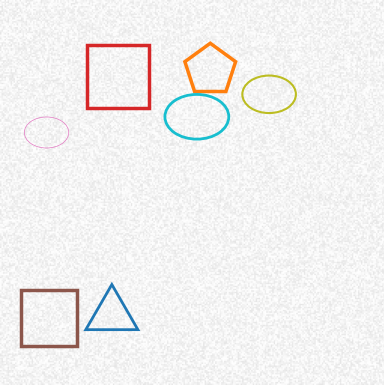[{"shape": "triangle", "thickness": 2, "radius": 0.39, "center": [0.291, 0.183]}, {"shape": "pentagon", "thickness": 2.5, "radius": 0.35, "center": [0.546, 0.818]}, {"shape": "square", "thickness": 2.5, "radius": 0.4, "center": [0.306, 0.801]}, {"shape": "square", "thickness": 2.5, "radius": 0.36, "center": [0.127, 0.175]}, {"shape": "oval", "thickness": 0.5, "radius": 0.29, "center": [0.121, 0.656]}, {"shape": "oval", "thickness": 1.5, "radius": 0.35, "center": [0.699, 0.755]}, {"shape": "oval", "thickness": 2, "radius": 0.41, "center": [0.511, 0.697]}]